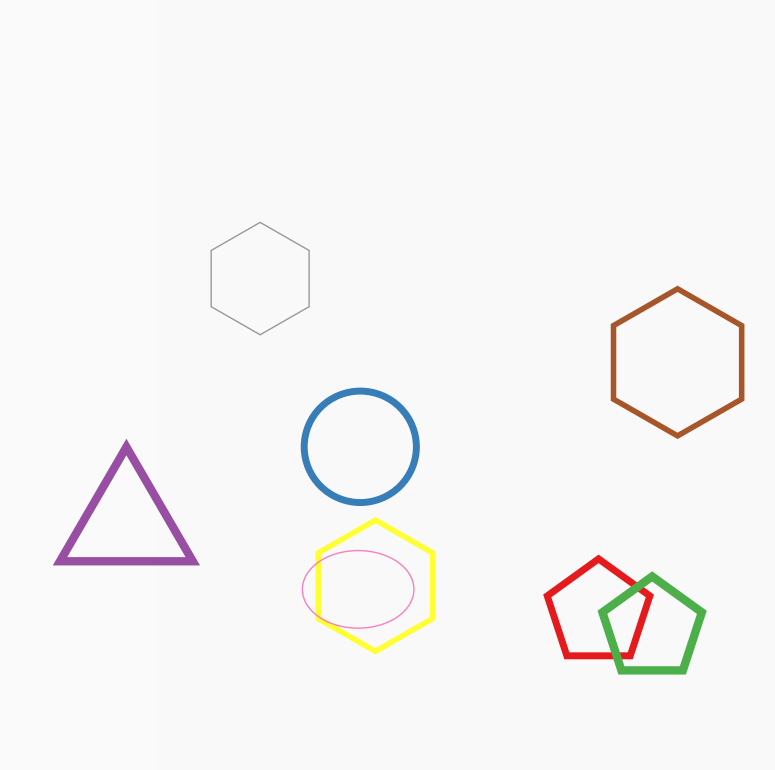[{"shape": "pentagon", "thickness": 2.5, "radius": 0.35, "center": [0.772, 0.205]}, {"shape": "circle", "thickness": 2.5, "radius": 0.36, "center": [0.465, 0.42]}, {"shape": "pentagon", "thickness": 3, "radius": 0.34, "center": [0.841, 0.184]}, {"shape": "triangle", "thickness": 3, "radius": 0.49, "center": [0.163, 0.321]}, {"shape": "hexagon", "thickness": 2, "radius": 0.43, "center": [0.484, 0.239]}, {"shape": "hexagon", "thickness": 2, "radius": 0.48, "center": [0.874, 0.529]}, {"shape": "oval", "thickness": 0.5, "radius": 0.36, "center": [0.462, 0.235]}, {"shape": "hexagon", "thickness": 0.5, "radius": 0.36, "center": [0.336, 0.638]}]